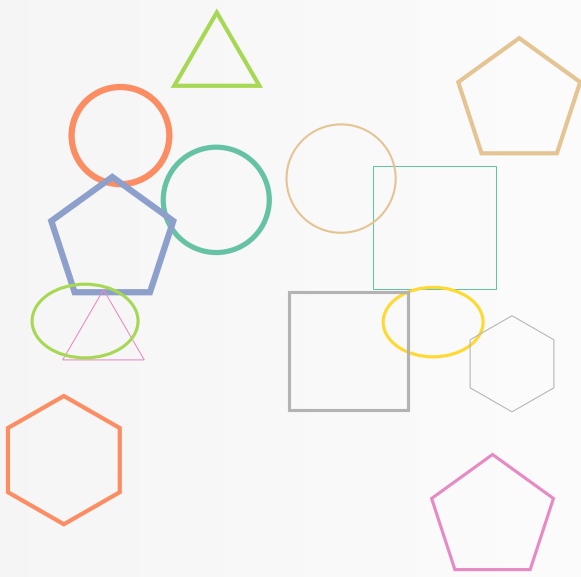[{"shape": "square", "thickness": 0.5, "radius": 0.53, "center": [0.748, 0.604]}, {"shape": "circle", "thickness": 2.5, "radius": 0.46, "center": [0.372, 0.653]}, {"shape": "hexagon", "thickness": 2, "radius": 0.56, "center": [0.11, 0.202]}, {"shape": "circle", "thickness": 3, "radius": 0.42, "center": [0.207, 0.764]}, {"shape": "pentagon", "thickness": 3, "radius": 0.55, "center": [0.193, 0.582]}, {"shape": "pentagon", "thickness": 1.5, "radius": 0.55, "center": [0.847, 0.102]}, {"shape": "triangle", "thickness": 0.5, "radius": 0.41, "center": [0.178, 0.416]}, {"shape": "triangle", "thickness": 2, "radius": 0.42, "center": [0.373, 0.893]}, {"shape": "oval", "thickness": 1.5, "radius": 0.46, "center": [0.146, 0.443]}, {"shape": "oval", "thickness": 1.5, "radius": 0.43, "center": [0.745, 0.441]}, {"shape": "circle", "thickness": 1, "radius": 0.47, "center": [0.587, 0.69]}, {"shape": "pentagon", "thickness": 2, "radius": 0.55, "center": [0.893, 0.823]}, {"shape": "hexagon", "thickness": 0.5, "radius": 0.42, "center": [0.881, 0.369]}, {"shape": "square", "thickness": 1.5, "radius": 0.51, "center": [0.599, 0.391]}]